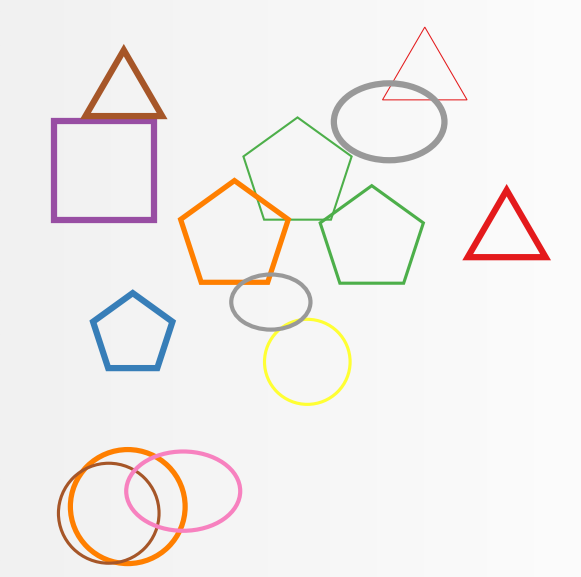[{"shape": "triangle", "thickness": 0.5, "radius": 0.42, "center": [0.731, 0.868]}, {"shape": "triangle", "thickness": 3, "radius": 0.39, "center": [0.872, 0.592]}, {"shape": "pentagon", "thickness": 3, "radius": 0.36, "center": [0.228, 0.42]}, {"shape": "pentagon", "thickness": 1.5, "radius": 0.47, "center": [0.64, 0.584]}, {"shape": "pentagon", "thickness": 1, "radius": 0.49, "center": [0.512, 0.698]}, {"shape": "square", "thickness": 3, "radius": 0.43, "center": [0.179, 0.703]}, {"shape": "pentagon", "thickness": 2.5, "radius": 0.49, "center": [0.403, 0.589]}, {"shape": "circle", "thickness": 2.5, "radius": 0.49, "center": [0.22, 0.122]}, {"shape": "circle", "thickness": 1.5, "radius": 0.37, "center": [0.529, 0.373]}, {"shape": "circle", "thickness": 1.5, "radius": 0.43, "center": [0.187, 0.11]}, {"shape": "triangle", "thickness": 3, "radius": 0.38, "center": [0.213, 0.836]}, {"shape": "oval", "thickness": 2, "radius": 0.49, "center": [0.315, 0.149]}, {"shape": "oval", "thickness": 2, "radius": 0.34, "center": [0.466, 0.476]}, {"shape": "oval", "thickness": 3, "radius": 0.48, "center": [0.67, 0.788]}]